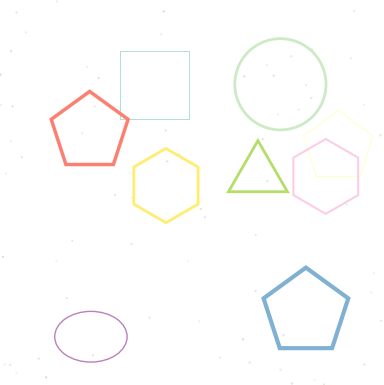[{"shape": "square", "thickness": 0.5, "radius": 0.45, "center": [0.402, 0.779]}, {"shape": "pentagon", "thickness": 0.5, "radius": 0.47, "center": [0.878, 0.618]}, {"shape": "pentagon", "thickness": 2.5, "radius": 0.52, "center": [0.233, 0.658]}, {"shape": "pentagon", "thickness": 3, "radius": 0.58, "center": [0.795, 0.189]}, {"shape": "triangle", "thickness": 2, "radius": 0.44, "center": [0.67, 0.546]}, {"shape": "hexagon", "thickness": 1.5, "radius": 0.49, "center": [0.846, 0.542]}, {"shape": "oval", "thickness": 1, "radius": 0.47, "center": [0.236, 0.125]}, {"shape": "circle", "thickness": 2, "radius": 0.59, "center": [0.728, 0.781]}, {"shape": "hexagon", "thickness": 2, "radius": 0.48, "center": [0.431, 0.518]}]